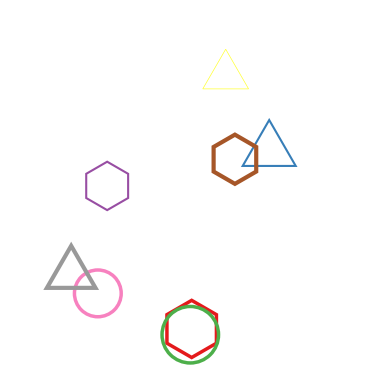[{"shape": "hexagon", "thickness": 2.5, "radius": 0.37, "center": [0.498, 0.146]}, {"shape": "triangle", "thickness": 1.5, "radius": 0.4, "center": [0.699, 0.609]}, {"shape": "circle", "thickness": 2.5, "radius": 0.37, "center": [0.494, 0.131]}, {"shape": "hexagon", "thickness": 1.5, "radius": 0.31, "center": [0.278, 0.517]}, {"shape": "triangle", "thickness": 0.5, "radius": 0.34, "center": [0.586, 0.803]}, {"shape": "hexagon", "thickness": 3, "radius": 0.32, "center": [0.61, 0.586]}, {"shape": "circle", "thickness": 2.5, "radius": 0.3, "center": [0.254, 0.238]}, {"shape": "triangle", "thickness": 3, "radius": 0.36, "center": [0.185, 0.289]}]